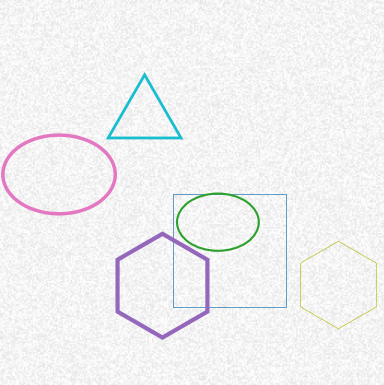[{"shape": "square", "thickness": 0.5, "radius": 0.74, "center": [0.596, 0.349]}, {"shape": "oval", "thickness": 1.5, "radius": 0.53, "center": [0.566, 0.423]}, {"shape": "hexagon", "thickness": 3, "radius": 0.67, "center": [0.422, 0.258]}, {"shape": "oval", "thickness": 2.5, "radius": 0.73, "center": [0.153, 0.547]}, {"shape": "hexagon", "thickness": 0.5, "radius": 0.57, "center": [0.879, 0.26]}, {"shape": "triangle", "thickness": 2, "radius": 0.55, "center": [0.376, 0.696]}]